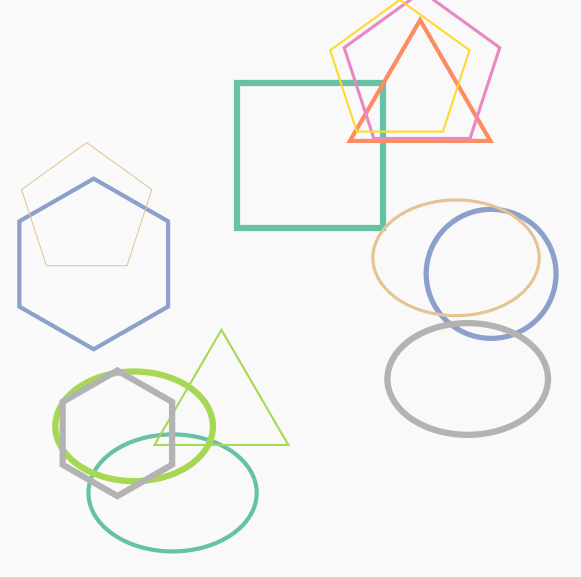[{"shape": "square", "thickness": 3, "radius": 0.63, "center": [0.533, 0.73]}, {"shape": "oval", "thickness": 2, "radius": 0.72, "center": [0.297, 0.146]}, {"shape": "triangle", "thickness": 2, "radius": 0.7, "center": [0.723, 0.825]}, {"shape": "hexagon", "thickness": 2, "radius": 0.74, "center": [0.161, 0.542]}, {"shape": "circle", "thickness": 2.5, "radius": 0.56, "center": [0.845, 0.525]}, {"shape": "pentagon", "thickness": 1.5, "radius": 0.7, "center": [0.726, 0.873]}, {"shape": "triangle", "thickness": 1, "radius": 0.66, "center": [0.381, 0.295]}, {"shape": "oval", "thickness": 3, "radius": 0.68, "center": [0.231, 0.261]}, {"shape": "pentagon", "thickness": 1, "radius": 0.63, "center": [0.688, 0.873]}, {"shape": "oval", "thickness": 1.5, "radius": 0.72, "center": [0.785, 0.553]}, {"shape": "pentagon", "thickness": 0.5, "radius": 0.59, "center": [0.149, 0.634]}, {"shape": "hexagon", "thickness": 3, "radius": 0.54, "center": [0.202, 0.249]}, {"shape": "oval", "thickness": 3, "radius": 0.69, "center": [0.805, 0.343]}]